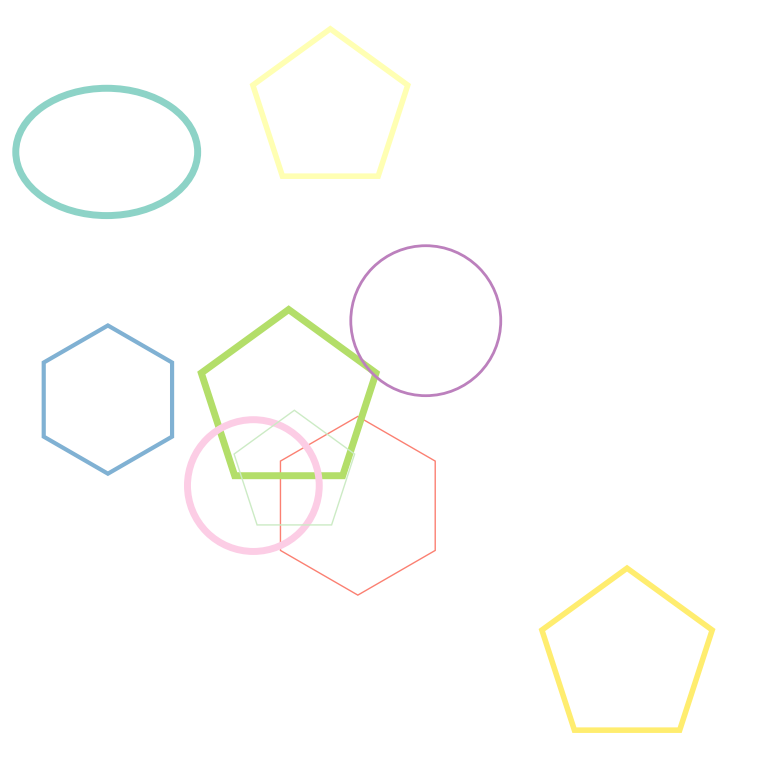[{"shape": "oval", "thickness": 2.5, "radius": 0.59, "center": [0.139, 0.803]}, {"shape": "pentagon", "thickness": 2, "radius": 0.53, "center": [0.429, 0.857]}, {"shape": "hexagon", "thickness": 0.5, "radius": 0.58, "center": [0.465, 0.343]}, {"shape": "hexagon", "thickness": 1.5, "radius": 0.48, "center": [0.14, 0.481]}, {"shape": "pentagon", "thickness": 2.5, "radius": 0.6, "center": [0.375, 0.479]}, {"shape": "circle", "thickness": 2.5, "radius": 0.43, "center": [0.329, 0.369]}, {"shape": "circle", "thickness": 1, "radius": 0.49, "center": [0.553, 0.584]}, {"shape": "pentagon", "thickness": 0.5, "radius": 0.41, "center": [0.382, 0.385]}, {"shape": "pentagon", "thickness": 2, "radius": 0.58, "center": [0.814, 0.146]}]